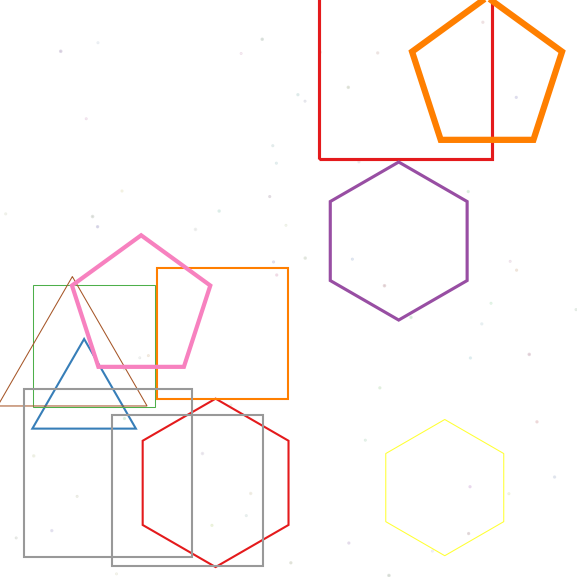[{"shape": "hexagon", "thickness": 1, "radius": 0.73, "center": [0.373, 0.163]}, {"shape": "square", "thickness": 1.5, "radius": 0.75, "center": [0.702, 0.872]}, {"shape": "triangle", "thickness": 1, "radius": 0.52, "center": [0.146, 0.309]}, {"shape": "square", "thickness": 0.5, "radius": 0.53, "center": [0.162, 0.4]}, {"shape": "hexagon", "thickness": 1.5, "radius": 0.68, "center": [0.69, 0.582]}, {"shape": "pentagon", "thickness": 3, "radius": 0.68, "center": [0.843, 0.867]}, {"shape": "square", "thickness": 1, "radius": 0.57, "center": [0.386, 0.422]}, {"shape": "hexagon", "thickness": 0.5, "radius": 0.59, "center": [0.77, 0.155]}, {"shape": "triangle", "thickness": 0.5, "radius": 0.75, "center": [0.125, 0.371]}, {"shape": "pentagon", "thickness": 2, "radius": 0.63, "center": [0.244, 0.466]}, {"shape": "square", "thickness": 1, "radius": 0.66, "center": [0.325, 0.15]}, {"shape": "square", "thickness": 1, "radius": 0.73, "center": [0.187, 0.181]}]